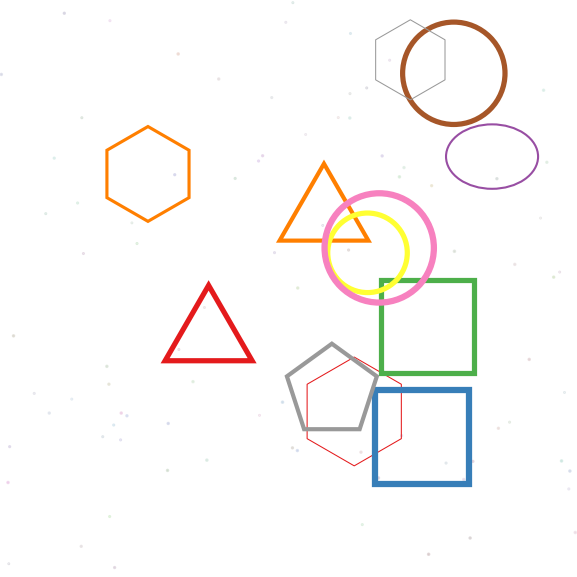[{"shape": "triangle", "thickness": 2.5, "radius": 0.43, "center": [0.361, 0.418]}, {"shape": "hexagon", "thickness": 0.5, "radius": 0.47, "center": [0.613, 0.287]}, {"shape": "square", "thickness": 3, "radius": 0.41, "center": [0.73, 0.242]}, {"shape": "square", "thickness": 2.5, "radius": 0.4, "center": [0.74, 0.433]}, {"shape": "oval", "thickness": 1, "radius": 0.4, "center": [0.852, 0.728]}, {"shape": "triangle", "thickness": 2, "radius": 0.44, "center": [0.561, 0.627]}, {"shape": "hexagon", "thickness": 1.5, "radius": 0.41, "center": [0.256, 0.698]}, {"shape": "circle", "thickness": 2.5, "radius": 0.34, "center": [0.636, 0.561]}, {"shape": "circle", "thickness": 2.5, "radius": 0.44, "center": [0.786, 0.872]}, {"shape": "circle", "thickness": 3, "radius": 0.47, "center": [0.657, 0.57]}, {"shape": "hexagon", "thickness": 0.5, "radius": 0.35, "center": [0.711, 0.896]}, {"shape": "pentagon", "thickness": 2, "radius": 0.41, "center": [0.575, 0.322]}]